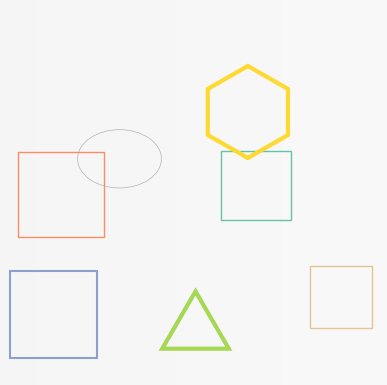[{"shape": "square", "thickness": 1, "radius": 0.45, "center": [0.661, 0.519]}, {"shape": "square", "thickness": 1, "radius": 0.55, "center": [0.158, 0.496]}, {"shape": "square", "thickness": 1.5, "radius": 0.56, "center": [0.138, 0.183]}, {"shape": "triangle", "thickness": 3, "radius": 0.5, "center": [0.505, 0.144]}, {"shape": "hexagon", "thickness": 3, "radius": 0.6, "center": [0.64, 0.709]}, {"shape": "square", "thickness": 1, "radius": 0.4, "center": [0.881, 0.229]}, {"shape": "oval", "thickness": 0.5, "radius": 0.54, "center": [0.308, 0.587]}]